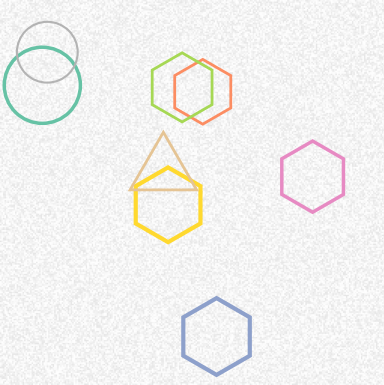[{"shape": "circle", "thickness": 2.5, "radius": 0.49, "center": [0.11, 0.778]}, {"shape": "hexagon", "thickness": 2, "radius": 0.42, "center": [0.527, 0.762]}, {"shape": "hexagon", "thickness": 3, "radius": 0.5, "center": [0.562, 0.126]}, {"shape": "hexagon", "thickness": 2.5, "radius": 0.46, "center": [0.812, 0.541]}, {"shape": "hexagon", "thickness": 2, "radius": 0.45, "center": [0.473, 0.773]}, {"shape": "hexagon", "thickness": 3, "radius": 0.49, "center": [0.437, 0.468]}, {"shape": "triangle", "thickness": 2, "radius": 0.5, "center": [0.424, 0.557]}, {"shape": "circle", "thickness": 1.5, "radius": 0.39, "center": [0.123, 0.864]}]